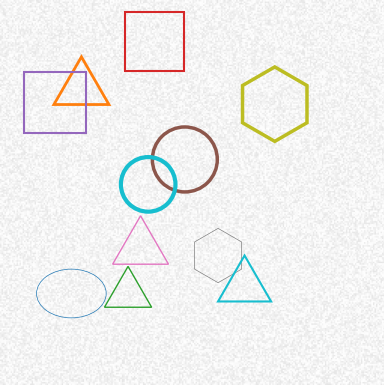[{"shape": "oval", "thickness": 0.5, "radius": 0.45, "center": [0.185, 0.238]}, {"shape": "triangle", "thickness": 2, "radius": 0.41, "center": [0.211, 0.77]}, {"shape": "triangle", "thickness": 1, "radius": 0.35, "center": [0.333, 0.237]}, {"shape": "square", "thickness": 1.5, "radius": 0.38, "center": [0.402, 0.892]}, {"shape": "square", "thickness": 1.5, "radius": 0.4, "center": [0.142, 0.734]}, {"shape": "circle", "thickness": 2.5, "radius": 0.42, "center": [0.48, 0.586]}, {"shape": "triangle", "thickness": 1, "radius": 0.42, "center": [0.365, 0.356]}, {"shape": "hexagon", "thickness": 0.5, "radius": 0.35, "center": [0.566, 0.336]}, {"shape": "hexagon", "thickness": 2.5, "radius": 0.48, "center": [0.714, 0.729]}, {"shape": "circle", "thickness": 3, "radius": 0.35, "center": [0.385, 0.521]}, {"shape": "triangle", "thickness": 1.5, "radius": 0.4, "center": [0.635, 0.257]}]